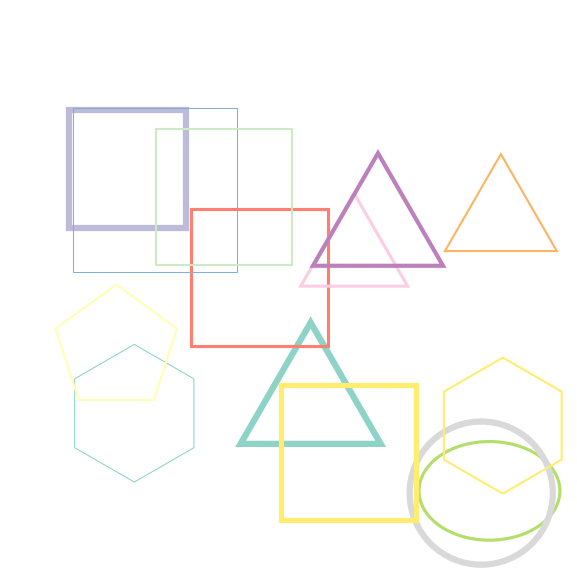[{"shape": "triangle", "thickness": 3, "radius": 0.7, "center": [0.538, 0.301]}, {"shape": "hexagon", "thickness": 0.5, "radius": 0.6, "center": [0.233, 0.284]}, {"shape": "pentagon", "thickness": 1, "radius": 0.55, "center": [0.201, 0.396]}, {"shape": "square", "thickness": 3, "radius": 0.51, "center": [0.221, 0.707]}, {"shape": "square", "thickness": 1.5, "radius": 0.59, "center": [0.45, 0.518]}, {"shape": "square", "thickness": 0.5, "radius": 0.71, "center": [0.268, 0.67]}, {"shape": "triangle", "thickness": 1, "radius": 0.56, "center": [0.867, 0.62]}, {"shape": "oval", "thickness": 1.5, "radius": 0.61, "center": [0.848, 0.149]}, {"shape": "triangle", "thickness": 1.5, "radius": 0.53, "center": [0.613, 0.557]}, {"shape": "circle", "thickness": 3, "radius": 0.62, "center": [0.833, 0.145]}, {"shape": "triangle", "thickness": 2, "radius": 0.65, "center": [0.655, 0.604]}, {"shape": "square", "thickness": 1, "radius": 0.59, "center": [0.388, 0.658]}, {"shape": "square", "thickness": 2.5, "radius": 0.58, "center": [0.604, 0.216]}, {"shape": "hexagon", "thickness": 1, "radius": 0.59, "center": [0.871, 0.262]}]